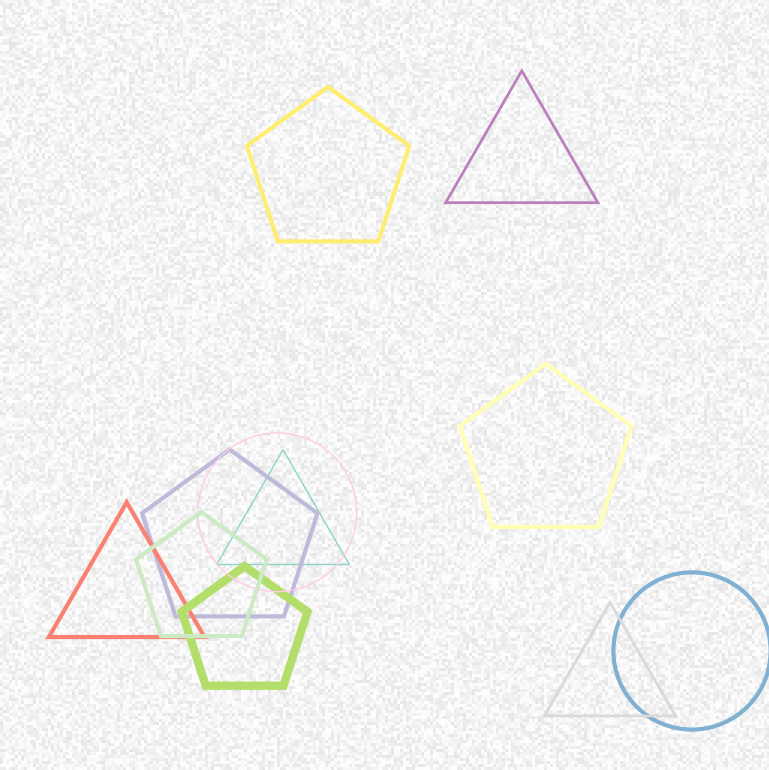[{"shape": "triangle", "thickness": 0.5, "radius": 0.5, "center": [0.368, 0.317]}, {"shape": "pentagon", "thickness": 1.5, "radius": 0.59, "center": [0.709, 0.41]}, {"shape": "pentagon", "thickness": 1.5, "radius": 0.6, "center": [0.298, 0.296]}, {"shape": "triangle", "thickness": 1.5, "radius": 0.58, "center": [0.165, 0.231]}, {"shape": "circle", "thickness": 1.5, "radius": 0.51, "center": [0.899, 0.155]}, {"shape": "pentagon", "thickness": 3, "radius": 0.43, "center": [0.318, 0.179]}, {"shape": "circle", "thickness": 0.5, "radius": 0.52, "center": [0.36, 0.335]}, {"shape": "triangle", "thickness": 1, "radius": 0.49, "center": [0.792, 0.119]}, {"shape": "triangle", "thickness": 1, "radius": 0.57, "center": [0.678, 0.794]}, {"shape": "pentagon", "thickness": 1.5, "radius": 0.45, "center": [0.261, 0.246]}, {"shape": "pentagon", "thickness": 1.5, "radius": 0.55, "center": [0.426, 0.776]}]